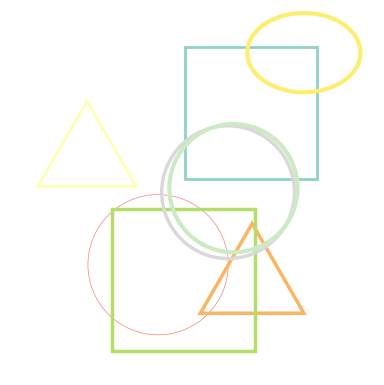[{"shape": "square", "thickness": 2, "radius": 0.86, "center": [0.652, 0.707]}, {"shape": "triangle", "thickness": 2, "radius": 0.74, "center": [0.226, 0.589]}, {"shape": "circle", "thickness": 0.5, "radius": 0.91, "center": [0.411, 0.312]}, {"shape": "triangle", "thickness": 2.5, "radius": 0.78, "center": [0.655, 0.264]}, {"shape": "square", "thickness": 2.5, "radius": 0.93, "center": [0.478, 0.273]}, {"shape": "circle", "thickness": 2.5, "radius": 0.86, "center": [0.592, 0.501]}, {"shape": "circle", "thickness": 3, "radius": 0.83, "center": [0.606, 0.511]}, {"shape": "oval", "thickness": 3, "radius": 0.74, "center": [0.789, 0.863]}]